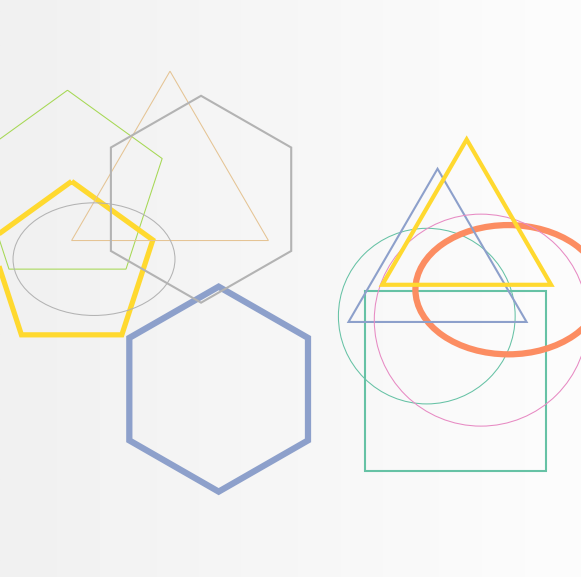[{"shape": "circle", "thickness": 0.5, "radius": 0.76, "center": [0.734, 0.452]}, {"shape": "square", "thickness": 1, "radius": 0.78, "center": [0.784, 0.34]}, {"shape": "oval", "thickness": 3, "radius": 0.8, "center": [0.875, 0.497]}, {"shape": "triangle", "thickness": 1, "radius": 0.88, "center": [0.753, 0.53]}, {"shape": "hexagon", "thickness": 3, "radius": 0.89, "center": [0.376, 0.325]}, {"shape": "circle", "thickness": 0.5, "radius": 0.92, "center": [0.827, 0.445]}, {"shape": "pentagon", "thickness": 0.5, "radius": 0.86, "center": [0.116, 0.672]}, {"shape": "triangle", "thickness": 2, "radius": 0.84, "center": [0.803, 0.59]}, {"shape": "pentagon", "thickness": 2.5, "radius": 0.73, "center": [0.123, 0.538]}, {"shape": "triangle", "thickness": 0.5, "radius": 0.98, "center": [0.292, 0.68]}, {"shape": "oval", "thickness": 0.5, "radius": 0.7, "center": [0.162, 0.55]}, {"shape": "hexagon", "thickness": 1, "radius": 0.9, "center": [0.346, 0.654]}]